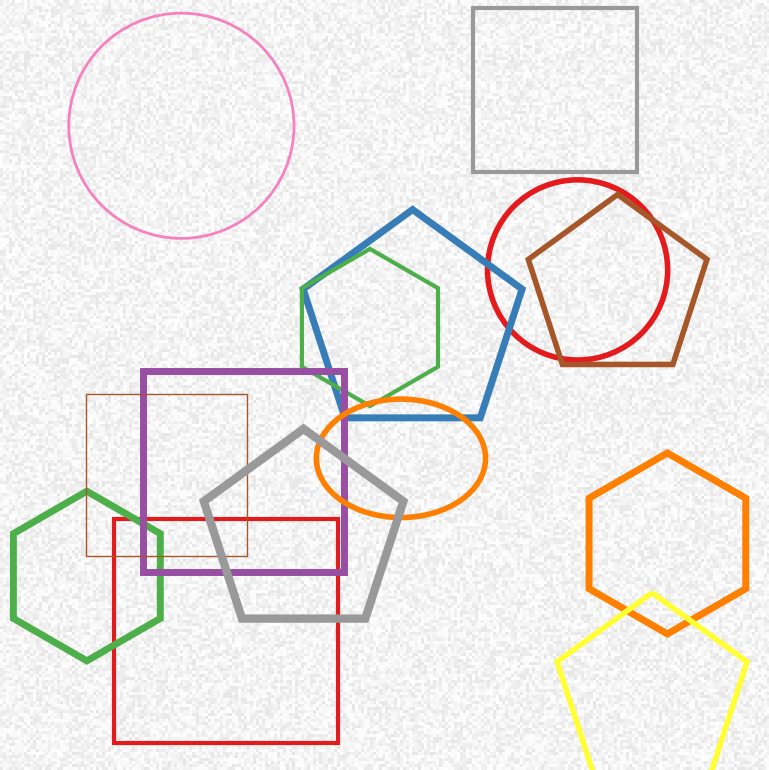[{"shape": "circle", "thickness": 2, "radius": 0.58, "center": [0.75, 0.649]}, {"shape": "square", "thickness": 1.5, "radius": 0.73, "center": [0.293, 0.18]}, {"shape": "pentagon", "thickness": 2.5, "radius": 0.75, "center": [0.536, 0.578]}, {"shape": "hexagon", "thickness": 1.5, "radius": 0.51, "center": [0.48, 0.575]}, {"shape": "hexagon", "thickness": 2.5, "radius": 0.55, "center": [0.113, 0.252]}, {"shape": "square", "thickness": 2.5, "radius": 0.65, "center": [0.316, 0.388]}, {"shape": "oval", "thickness": 2, "radius": 0.55, "center": [0.521, 0.405]}, {"shape": "hexagon", "thickness": 2.5, "radius": 0.59, "center": [0.867, 0.294]}, {"shape": "pentagon", "thickness": 2, "radius": 0.65, "center": [0.847, 0.101]}, {"shape": "square", "thickness": 0.5, "radius": 0.52, "center": [0.216, 0.383]}, {"shape": "pentagon", "thickness": 2, "radius": 0.61, "center": [0.802, 0.625]}, {"shape": "circle", "thickness": 1, "radius": 0.73, "center": [0.236, 0.837]}, {"shape": "square", "thickness": 1.5, "radius": 0.53, "center": [0.721, 0.883]}, {"shape": "pentagon", "thickness": 3, "radius": 0.68, "center": [0.394, 0.307]}]